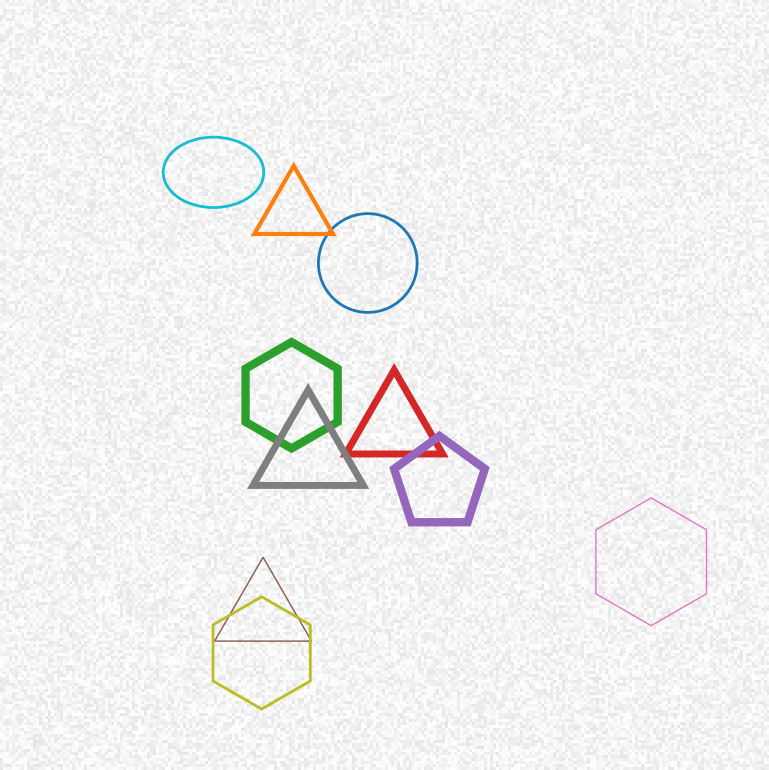[{"shape": "circle", "thickness": 1, "radius": 0.32, "center": [0.478, 0.658]}, {"shape": "triangle", "thickness": 1.5, "radius": 0.3, "center": [0.381, 0.726]}, {"shape": "hexagon", "thickness": 3, "radius": 0.35, "center": [0.379, 0.487]}, {"shape": "triangle", "thickness": 2.5, "radius": 0.36, "center": [0.512, 0.447]}, {"shape": "pentagon", "thickness": 3, "radius": 0.31, "center": [0.571, 0.372]}, {"shape": "triangle", "thickness": 0.5, "radius": 0.36, "center": [0.342, 0.204]}, {"shape": "hexagon", "thickness": 0.5, "radius": 0.41, "center": [0.846, 0.27]}, {"shape": "triangle", "thickness": 2.5, "radius": 0.41, "center": [0.4, 0.411]}, {"shape": "hexagon", "thickness": 1, "radius": 0.36, "center": [0.34, 0.152]}, {"shape": "oval", "thickness": 1, "radius": 0.33, "center": [0.277, 0.776]}]